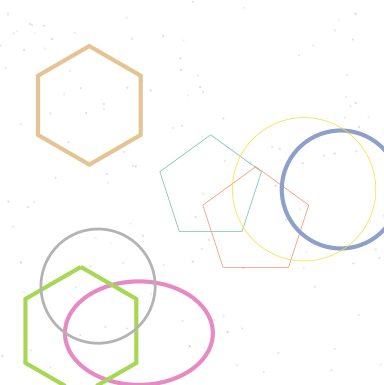[{"shape": "pentagon", "thickness": 0.5, "radius": 0.69, "center": [0.547, 0.511]}, {"shape": "pentagon", "thickness": 0.5, "radius": 0.72, "center": [0.664, 0.422]}, {"shape": "circle", "thickness": 3, "radius": 0.77, "center": [0.885, 0.508]}, {"shape": "oval", "thickness": 3, "radius": 0.96, "center": [0.361, 0.135]}, {"shape": "hexagon", "thickness": 3, "radius": 0.83, "center": [0.21, 0.14]}, {"shape": "circle", "thickness": 0.5, "radius": 0.93, "center": [0.79, 0.508]}, {"shape": "hexagon", "thickness": 3, "radius": 0.77, "center": [0.232, 0.726]}, {"shape": "circle", "thickness": 2, "radius": 0.74, "center": [0.255, 0.257]}]